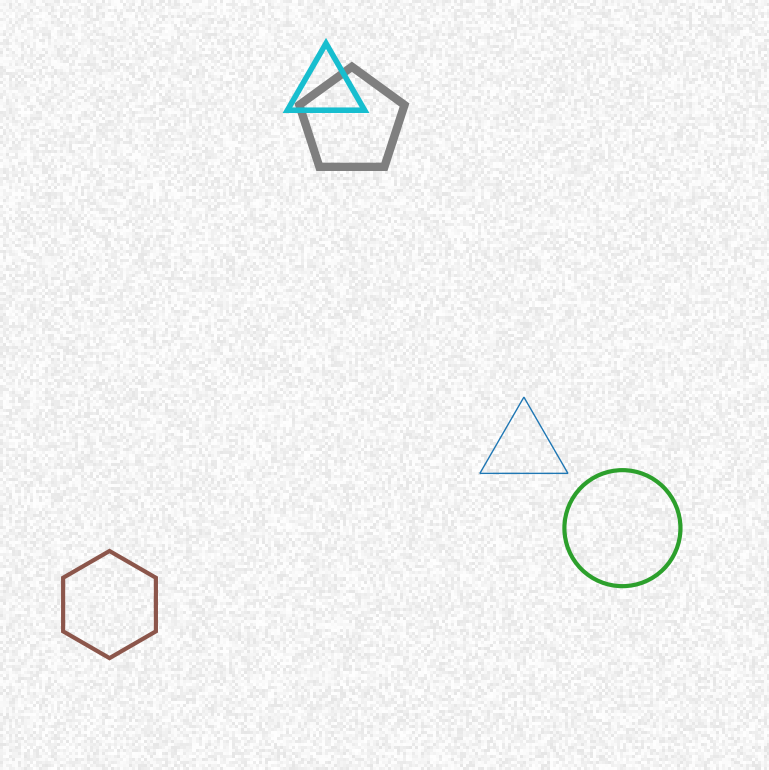[{"shape": "triangle", "thickness": 0.5, "radius": 0.33, "center": [0.68, 0.418]}, {"shape": "circle", "thickness": 1.5, "radius": 0.38, "center": [0.808, 0.314]}, {"shape": "hexagon", "thickness": 1.5, "radius": 0.35, "center": [0.142, 0.215]}, {"shape": "pentagon", "thickness": 3, "radius": 0.36, "center": [0.457, 0.841]}, {"shape": "triangle", "thickness": 2, "radius": 0.29, "center": [0.423, 0.886]}]